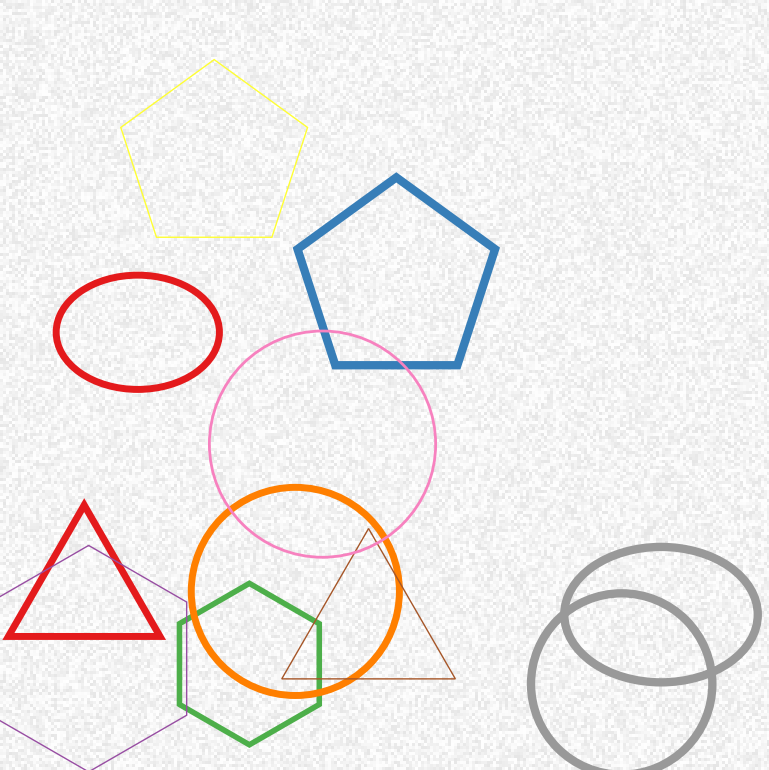[{"shape": "triangle", "thickness": 2.5, "radius": 0.57, "center": [0.109, 0.23]}, {"shape": "oval", "thickness": 2.5, "radius": 0.53, "center": [0.179, 0.568]}, {"shape": "pentagon", "thickness": 3, "radius": 0.67, "center": [0.515, 0.635]}, {"shape": "hexagon", "thickness": 2, "radius": 0.52, "center": [0.324, 0.138]}, {"shape": "hexagon", "thickness": 0.5, "radius": 0.74, "center": [0.115, 0.145]}, {"shape": "circle", "thickness": 2.5, "radius": 0.68, "center": [0.384, 0.232]}, {"shape": "pentagon", "thickness": 0.5, "radius": 0.64, "center": [0.278, 0.795]}, {"shape": "triangle", "thickness": 0.5, "radius": 0.65, "center": [0.479, 0.183]}, {"shape": "circle", "thickness": 1, "radius": 0.73, "center": [0.419, 0.423]}, {"shape": "circle", "thickness": 3, "radius": 0.59, "center": [0.807, 0.112]}, {"shape": "oval", "thickness": 3, "radius": 0.63, "center": [0.858, 0.202]}]